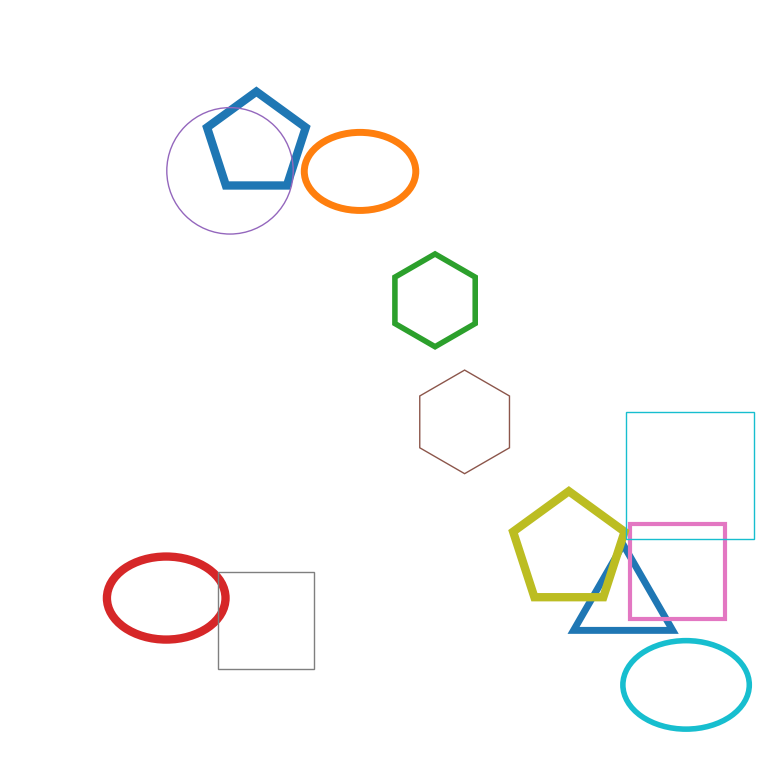[{"shape": "triangle", "thickness": 2.5, "radius": 0.37, "center": [0.809, 0.219]}, {"shape": "pentagon", "thickness": 3, "radius": 0.34, "center": [0.333, 0.814]}, {"shape": "oval", "thickness": 2.5, "radius": 0.36, "center": [0.468, 0.777]}, {"shape": "hexagon", "thickness": 2, "radius": 0.3, "center": [0.565, 0.61]}, {"shape": "oval", "thickness": 3, "radius": 0.39, "center": [0.216, 0.223]}, {"shape": "circle", "thickness": 0.5, "radius": 0.41, "center": [0.299, 0.778]}, {"shape": "hexagon", "thickness": 0.5, "radius": 0.34, "center": [0.603, 0.452]}, {"shape": "square", "thickness": 1.5, "radius": 0.31, "center": [0.88, 0.257]}, {"shape": "square", "thickness": 0.5, "radius": 0.31, "center": [0.345, 0.194]}, {"shape": "pentagon", "thickness": 3, "radius": 0.38, "center": [0.739, 0.286]}, {"shape": "oval", "thickness": 2, "radius": 0.41, "center": [0.891, 0.111]}, {"shape": "square", "thickness": 0.5, "radius": 0.41, "center": [0.896, 0.383]}]